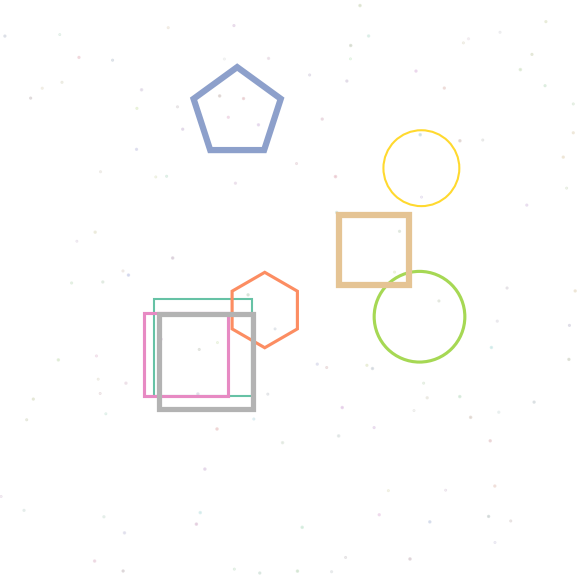[{"shape": "square", "thickness": 1, "radius": 0.42, "center": [0.352, 0.397]}, {"shape": "hexagon", "thickness": 1.5, "radius": 0.33, "center": [0.458, 0.462]}, {"shape": "pentagon", "thickness": 3, "radius": 0.4, "center": [0.411, 0.803]}, {"shape": "square", "thickness": 1.5, "radius": 0.36, "center": [0.322, 0.385]}, {"shape": "circle", "thickness": 1.5, "radius": 0.39, "center": [0.726, 0.451]}, {"shape": "circle", "thickness": 1, "radius": 0.33, "center": [0.73, 0.708]}, {"shape": "square", "thickness": 3, "radius": 0.3, "center": [0.648, 0.566]}, {"shape": "square", "thickness": 2.5, "radius": 0.41, "center": [0.357, 0.373]}]